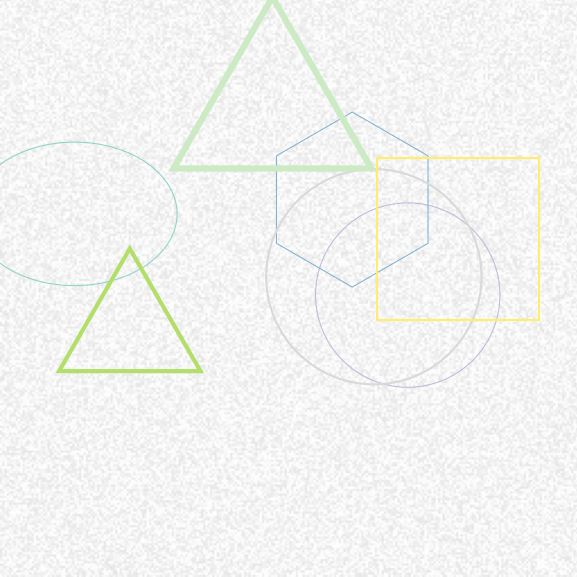[{"shape": "oval", "thickness": 0.5, "radius": 0.89, "center": [0.129, 0.629]}, {"shape": "circle", "thickness": 0.5, "radius": 0.8, "center": [0.706, 0.488]}, {"shape": "hexagon", "thickness": 0.5, "radius": 0.76, "center": [0.61, 0.654]}, {"shape": "triangle", "thickness": 2, "radius": 0.71, "center": [0.225, 0.427]}, {"shape": "circle", "thickness": 1, "radius": 0.93, "center": [0.647, 0.52]}, {"shape": "triangle", "thickness": 3, "radius": 0.99, "center": [0.472, 0.806]}, {"shape": "square", "thickness": 1, "radius": 0.7, "center": [0.793, 0.585]}]